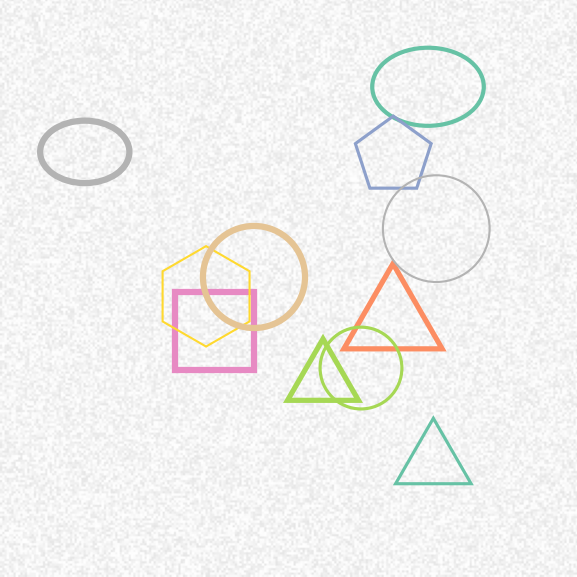[{"shape": "triangle", "thickness": 1.5, "radius": 0.38, "center": [0.75, 0.199]}, {"shape": "oval", "thickness": 2, "radius": 0.48, "center": [0.741, 0.849]}, {"shape": "triangle", "thickness": 2.5, "radius": 0.49, "center": [0.681, 0.444]}, {"shape": "pentagon", "thickness": 1.5, "radius": 0.34, "center": [0.681, 0.729]}, {"shape": "square", "thickness": 3, "radius": 0.34, "center": [0.371, 0.426]}, {"shape": "triangle", "thickness": 2.5, "radius": 0.35, "center": [0.559, 0.341]}, {"shape": "circle", "thickness": 1.5, "radius": 0.35, "center": [0.625, 0.362]}, {"shape": "hexagon", "thickness": 1, "radius": 0.43, "center": [0.357, 0.486]}, {"shape": "circle", "thickness": 3, "radius": 0.44, "center": [0.44, 0.52]}, {"shape": "circle", "thickness": 1, "radius": 0.46, "center": [0.755, 0.603]}, {"shape": "oval", "thickness": 3, "radius": 0.39, "center": [0.147, 0.736]}]